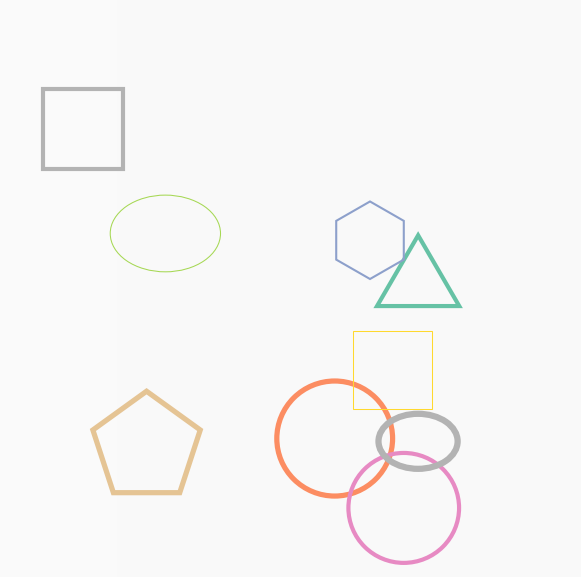[{"shape": "triangle", "thickness": 2, "radius": 0.41, "center": [0.719, 0.51]}, {"shape": "circle", "thickness": 2.5, "radius": 0.5, "center": [0.576, 0.24]}, {"shape": "hexagon", "thickness": 1, "radius": 0.34, "center": [0.637, 0.583]}, {"shape": "circle", "thickness": 2, "radius": 0.48, "center": [0.695, 0.12]}, {"shape": "oval", "thickness": 0.5, "radius": 0.47, "center": [0.285, 0.595]}, {"shape": "square", "thickness": 0.5, "radius": 0.34, "center": [0.675, 0.359]}, {"shape": "pentagon", "thickness": 2.5, "radius": 0.49, "center": [0.252, 0.225]}, {"shape": "oval", "thickness": 3, "radius": 0.34, "center": [0.719, 0.235]}, {"shape": "square", "thickness": 2, "radius": 0.34, "center": [0.143, 0.776]}]